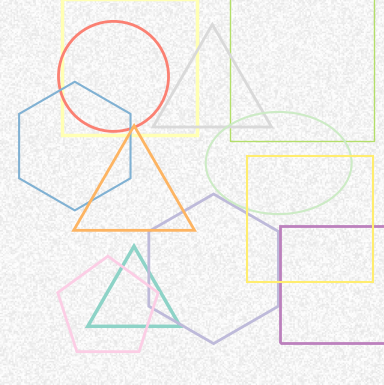[{"shape": "triangle", "thickness": 2.5, "radius": 0.69, "center": [0.348, 0.222]}, {"shape": "square", "thickness": 2.5, "radius": 0.88, "center": [0.336, 0.826]}, {"shape": "hexagon", "thickness": 2, "radius": 0.97, "center": [0.555, 0.302]}, {"shape": "circle", "thickness": 2, "radius": 0.71, "center": [0.295, 0.802]}, {"shape": "hexagon", "thickness": 1.5, "radius": 0.84, "center": [0.194, 0.621]}, {"shape": "triangle", "thickness": 2, "radius": 0.91, "center": [0.348, 0.492]}, {"shape": "square", "thickness": 1, "radius": 0.93, "center": [0.784, 0.819]}, {"shape": "pentagon", "thickness": 2, "radius": 0.69, "center": [0.28, 0.198]}, {"shape": "triangle", "thickness": 2, "radius": 0.89, "center": [0.552, 0.759]}, {"shape": "square", "thickness": 2, "radius": 0.76, "center": [0.878, 0.261]}, {"shape": "oval", "thickness": 1.5, "radius": 0.95, "center": [0.724, 0.577]}, {"shape": "square", "thickness": 1.5, "radius": 0.82, "center": [0.806, 0.432]}]